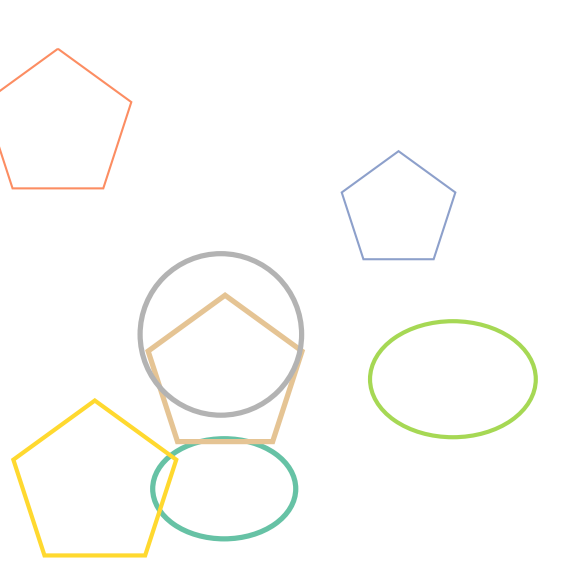[{"shape": "oval", "thickness": 2.5, "radius": 0.62, "center": [0.388, 0.153]}, {"shape": "pentagon", "thickness": 1, "radius": 0.67, "center": [0.1, 0.781]}, {"shape": "pentagon", "thickness": 1, "radius": 0.52, "center": [0.69, 0.634]}, {"shape": "oval", "thickness": 2, "radius": 0.72, "center": [0.784, 0.342]}, {"shape": "pentagon", "thickness": 2, "radius": 0.74, "center": [0.164, 0.157]}, {"shape": "pentagon", "thickness": 2.5, "radius": 0.7, "center": [0.39, 0.348]}, {"shape": "circle", "thickness": 2.5, "radius": 0.7, "center": [0.382, 0.42]}]